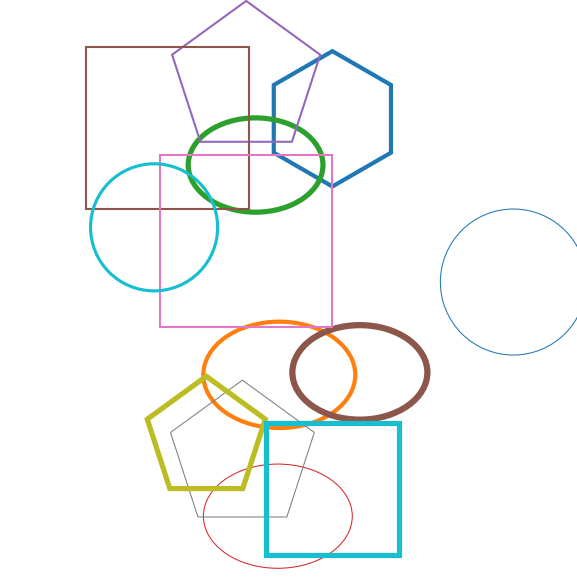[{"shape": "hexagon", "thickness": 2, "radius": 0.59, "center": [0.576, 0.793]}, {"shape": "circle", "thickness": 0.5, "radius": 0.63, "center": [0.889, 0.511]}, {"shape": "oval", "thickness": 2, "radius": 0.66, "center": [0.484, 0.35]}, {"shape": "oval", "thickness": 2.5, "radius": 0.58, "center": [0.443, 0.713]}, {"shape": "oval", "thickness": 0.5, "radius": 0.64, "center": [0.481, 0.105]}, {"shape": "pentagon", "thickness": 1, "radius": 0.67, "center": [0.426, 0.863]}, {"shape": "oval", "thickness": 3, "radius": 0.58, "center": [0.623, 0.354]}, {"shape": "square", "thickness": 1, "radius": 0.7, "center": [0.29, 0.777]}, {"shape": "square", "thickness": 1, "radius": 0.74, "center": [0.426, 0.582]}, {"shape": "pentagon", "thickness": 0.5, "radius": 0.65, "center": [0.42, 0.21]}, {"shape": "pentagon", "thickness": 2.5, "radius": 0.54, "center": [0.357, 0.24]}, {"shape": "circle", "thickness": 1.5, "radius": 0.55, "center": [0.267, 0.605]}, {"shape": "square", "thickness": 2.5, "radius": 0.57, "center": [0.575, 0.152]}]